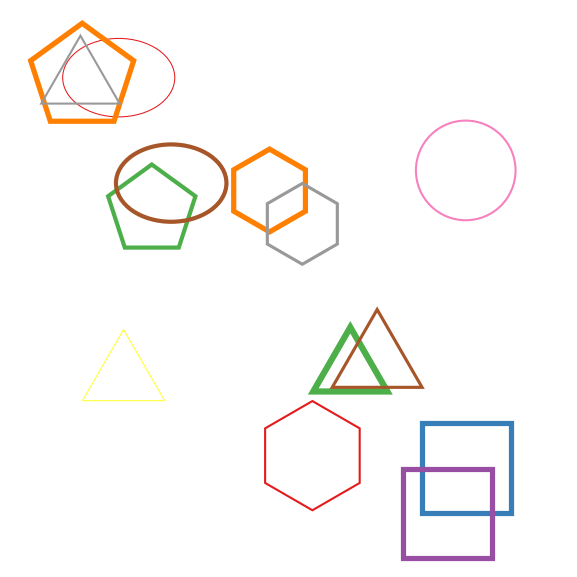[{"shape": "oval", "thickness": 0.5, "radius": 0.49, "center": [0.206, 0.865]}, {"shape": "hexagon", "thickness": 1, "radius": 0.47, "center": [0.541, 0.21]}, {"shape": "square", "thickness": 2.5, "radius": 0.39, "center": [0.808, 0.189]}, {"shape": "triangle", "thickness": 3, "radius": 0.37, "center": [0.607, 0.358]}, {"shape": "pentagon", "thickness": 2, "radius": 0.4, "center": [0.263, 0.635]}, {"shape": "square", "thickness": 2.5, "radius": 0.38, "center": [0.775, 0.109]}, {"shape": "pentagon", "thickness": 2.5, "radius": 0.47, "center": [0.142, 0.865]}, {"shape": "hexagon", "thickness": 2.5, "radius": 0.36, "center": [0.467, 0.669]}, {"shape": "triangle", "thickness": 0.5, "radius": 0.41, "center": [0.214, 0.346]}, {"shape": "triangle", "thickness": 1.5, "radius": 0.45, "center": [0.653, 0.373]}, {"shape": "oval", "thickness": 2, "radius": 0.48, "center": [0.296, 0.682]}, {"shape": "circle", "thickness": 1, "radius": 0.43, "center": [0.806, 0.704]}, {"shape": "hexagon", "thickness": 1.5, "radius": 0.35, "center": [0.524, 0.612]}, {"shape": "triangle", "thickness": 1, "radius": 0.39, "center": [0.139, 0.859]}]